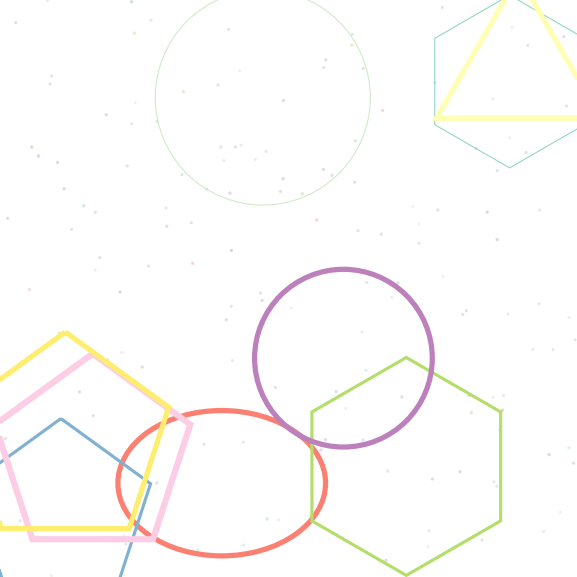[{"shape": "hexagon", "thickness": 0.5, "radius": 0.75, "center": [0.882, 0.858]}, {"shape": "triangle", "thickness": 2.5, "radius": 0.82, "center": [0.898, 0.876]}, {"shape": "oval", "thickness": 2.5, "radius": 0.9, "center": [0.384, 0.162]}, {"shape": "pentagon", "thickness": 1.5, "radius": 0.82, "center": [0.105, 0.111]}, {"shape": "hexagon", "thickness": 1.5, "radius": 0.94, "center": [0.704, 0.191]}, {"shape": "pentagon", "thickness": 3, "radius": 0.89, "center": [0.161, 0.209]}, {"shape": "circle", "thickness": 2.5, "radius": 0.77, "center": [0.595, 0.379]}, {"shape": "circle", "thickness": 0.5, "radius": 0.93, "center": [0.455, 0.83]}, {"shape": "pentagon", "thickness": 2.5, "radius": 0.94, "center": [0.113, 0.236]}]